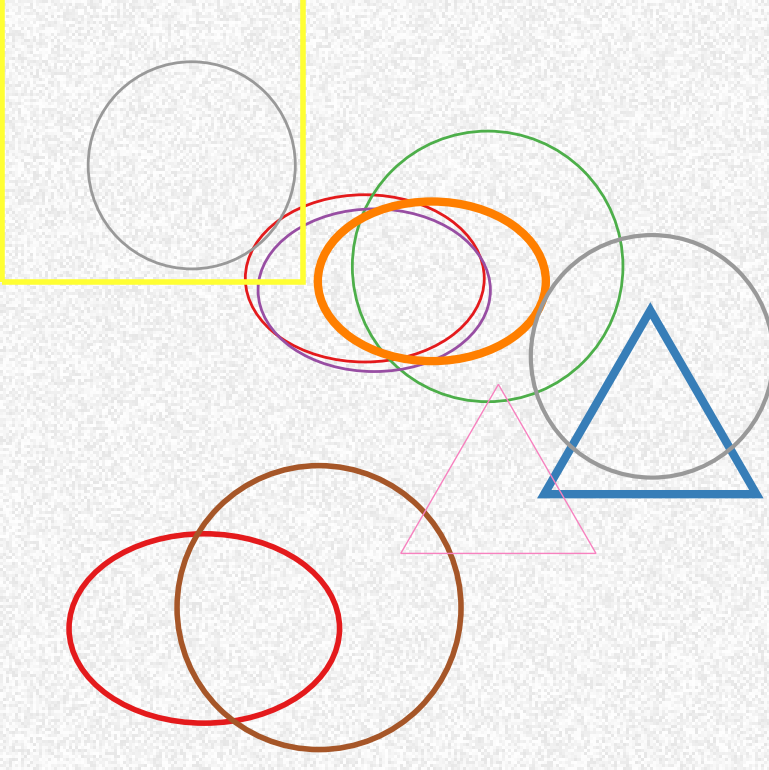[{"shape": "oval", "thickness": 2, "radius": 0.88, "center": [0.265, 0.184]}, {"shape": "oval", "thickness": 1, "radius": 0.78, "center": [0.474, 0.638]}, {"shape": "triangle", "thickness": 3, "radius": 0.8, "center": [0.845, 0.438]}, {"shape": "circle", "thickness": 1, "radius": 0.88, "center": [0.633, 0.654]}, {"shape": "oval", "thickness": 1, "radius": 0.75, "center": [0.486, 0.623]}, {"shape": "oval", "thickness": 3, "radius": 0.74, "center": [0.561, 0.635]}, {"shape": "square", "thickness": 2, "radius": 0.98, "center": [0.198, 0.829]}, {"shape": "circle", "thickness": 2, "radius": 0.92, "center": [0.414, 0.211]}, {"shape": "triangle", "thickness": 0.5, "radius": 0.73, "center": [0.647, 0.354]}, {"shape": "circle", "thickness": 1, "radius": 0.67, "center": [0.249, 0.785]}, {"shape": "circle", "thickness": 1.5, "radius": 0.79, "center": [0.847, 0.537]}]